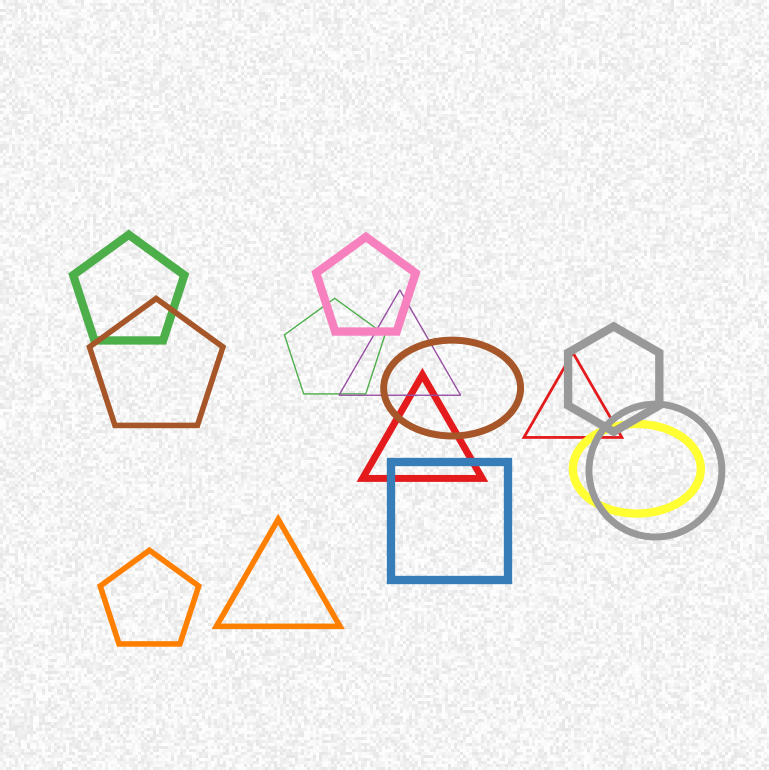[{"shape": "triangle", "thickness": 2.5, "radius": 0.45, "center": [0.549, 0.424]}, {"shape": "triangle", "thickness": 1, "radius": 0.37, "center": [0.744, 0.469]}, {"shape": "square", "thickness": 3, "radius": 0.38, "center": [0.584, 0.323]}, {"shape": "pentagon", "thickness": 0.5, "radius": 0.34, "center": [0.435, 0.544]}, {"shape": "pentagon", "thickness": 3, "radius": 0.38, "center": [0.167, 0.619]}, {"shape": "triangle", "thickness": 0.5, "radius": 0.46, "center": [0.519, 0.532]}, {"shape": "pentagon", "thickness": 2, "radius": 0.34, "center": [0.194, 0.218]}, {"shape": "triangle", "thickness": 2, "radius": 0.46, "center": [0.361, 0.233]}, {"shape": "oval", "thickness": 3, "radius": 0.42, "center": [0.827, 0.391]}, {"shape": "oval", "thickness": 2.5, "radius": 0.44, "center": [0.587, 0.496]}, {"shape": "pentagon", "thickness": 2, "radius": 0.46, "center": [0.203, 0.521]}, {"shape": "pentagon", "thickness": 3, "radius": 0.34, "center": [0.475, 0.624]}, {"shape": "circle", "thickness": 2.5, "radius": 0.43, "center": [0.851, 0.389]}, {"shape": "hexagon", "thickness": 3, "radius": 0.34, "center": [0.797, 0.508]}]